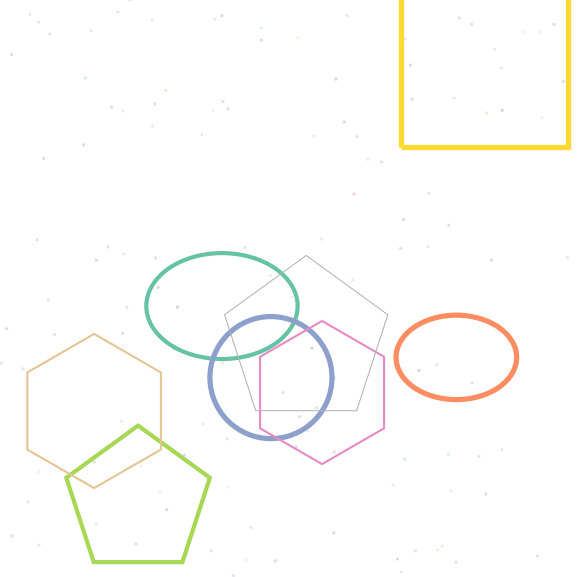[{"shape": "oval", "thickness": 2, "radius": 0.66, "center": [0.384, 0.469]}, {"shape": "oval", "thickness": 2.5, "radius": 0.52, "center": [0.79, 0.38]}, {"shape": "circle", "thickness": 2.5, "radius": 0.53, "center": [0.469, 0.345]}, {"shape": "hexagon", "thickness": 1, "radius": 0.62, "center": [0.558, 0.319]}, {"shape": "pentagon", "thickness": 2, "radius": 0.65, "center": [0.239, 0.131]}, {"shape": "square", "thickness": 2.5, "radius": 0.72, "center": [0.839, 0.889]}, {"shape": "hexagon", "thickness": 1, "radius": 0.67, "center": [0.163, 0.287]}, {"shape": "pentagon", "thickness": 0.5, "radius": 0.74, "center": [0.53, 0.408]}]